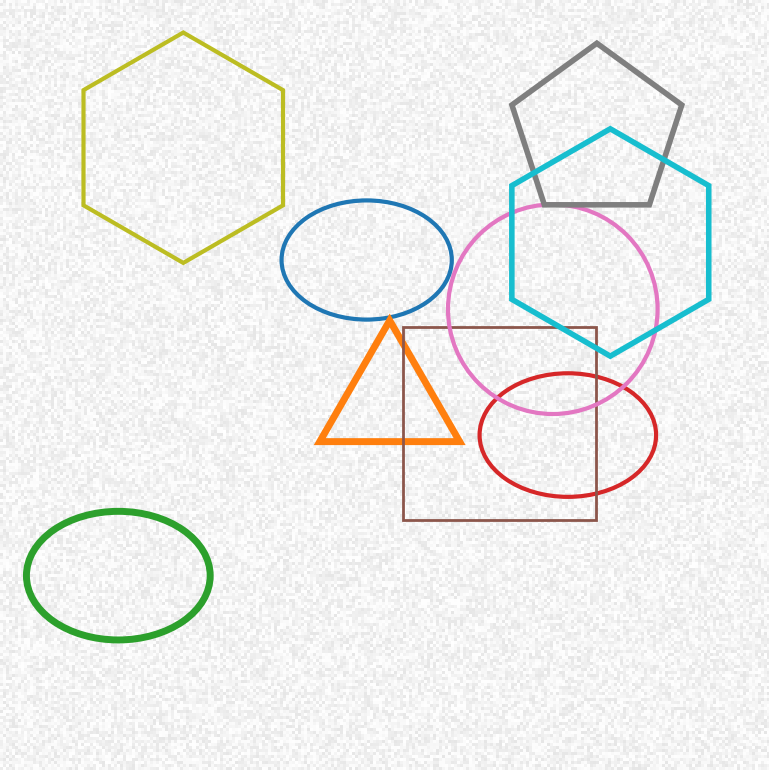[{"shape": "oval", "thickness": 1.5, "radius": 0.55, "center": [0.476, 0.662]}, {"shape": "triangle", "thickness": 2.5, "radius": 0.52, "center": [0.506, 0.479]}, {"shape": "oval", "thickness": 2.5, "radius": 0.6, "center": [0.154, 0.252]}, {"shape": "oval", "thickness": 1.5, "radius": 0.57, "center": [0.737, 0.435]}, {"shape": "square", "thickness": 1, "radius": 0.63, "center": [0.649, 0.45]}, {"shape": "circle", "thickness": 1.5, "radius": 0.68, "center": [0.718, 0.598]}, {"shape": "pentagon", "thickness": 2, "radius": 0.58, "center": [0.775, 0.828]}, {"shape": "hexagon", "thickness": 1.5, "radius": 0.75, "center": [0.238, 0.808]}, {"shape": "hexagon", "thickness": 2, "radius": 0.74, "center": [0.793, 0.685]}]